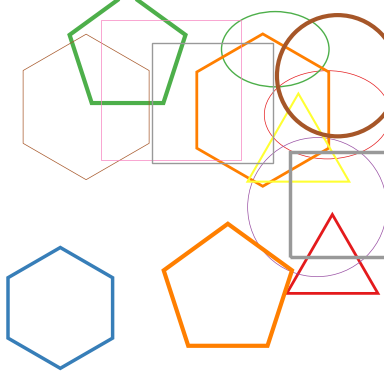[{"shape": "oval", "thickness": 0.5, "radius": 0.82, "center": [0.85, 0.702]}, {"shape": "triangle", "thickness": 2, "radius": 0.68, "center": [0.863, 0.306]}, {"shape": "hexagon", "thickness": 2.5, "radius": 0.78, "center": [0.157, 0.2]}, {"shape": "pentagon", "thickness": 3, "radius": 0.79, "center": [0.331, 0.86]}, {"shape": "oval", "thickness": 1, "radius": 0.7, "center": [0.715, 0.872]}, {"shape": "circle", "thickness": 0.5, "radius": 0.9, "center": [0.824, 0.462]}, {"shape": "hexagon", "thickness": 2, "radius": 0.99, "center": [0.683, 0.714]}, {"shape": "pentagon", "thickness": 3, "radius": 0.88, "center": [0.592, 0.244]}, {"shape": "triangle", "thickness": 1.5, "radius": 0.76, "center": [0.775, 0.604]}, {"shape": "circle", "thickness": 3, "radius": 0.79, "center": [0.877, 0.803]}, {"shape": "hexagon", "thickness": 0.5, "radius": 0.94, "center": [0.224, 0.722]}, {"shape": "square", "thickness": 0.5, "radius": 0.91, "center": [0.444, 0.767]}, {"shape": "square", "thickness": 2.5, "radius": 0.68, "center": [0.89, 0.469]}, {"shape": "square", "thickness": 1, "radius": 0.78, "center": [0.553, 0.733]}]